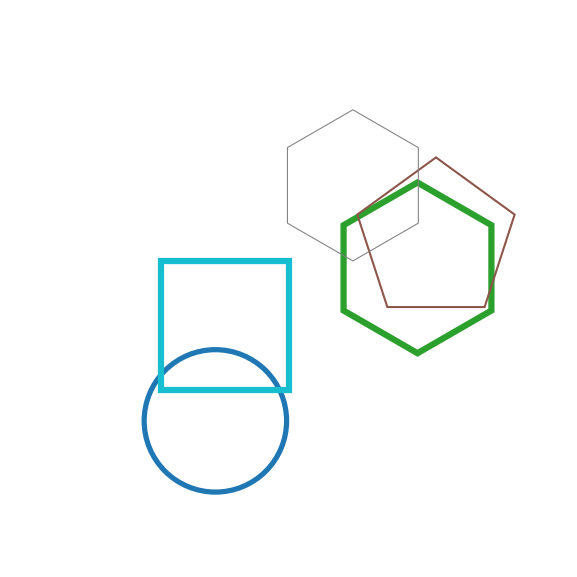[{"shape": "circle", "thickness": 2.5, "radius": 0.62, "center": [0.373, 0.27]}, {"shape": "hexagon", "thickness": 3, "radius": 0.74, "center": [0.723, 0.535]}, {"shape": "pentagon", "thickness": 1, "radius": 0.72, "center": [0.755, 0.583]}, {"shape": "hexagon", "thickness": 0.5, "radius": 0.65, "center": [0.611, 0.678]}, {"shape": "square", "thickness": 3, "radius": 0.56, "center": [0.39, 0.436]}]